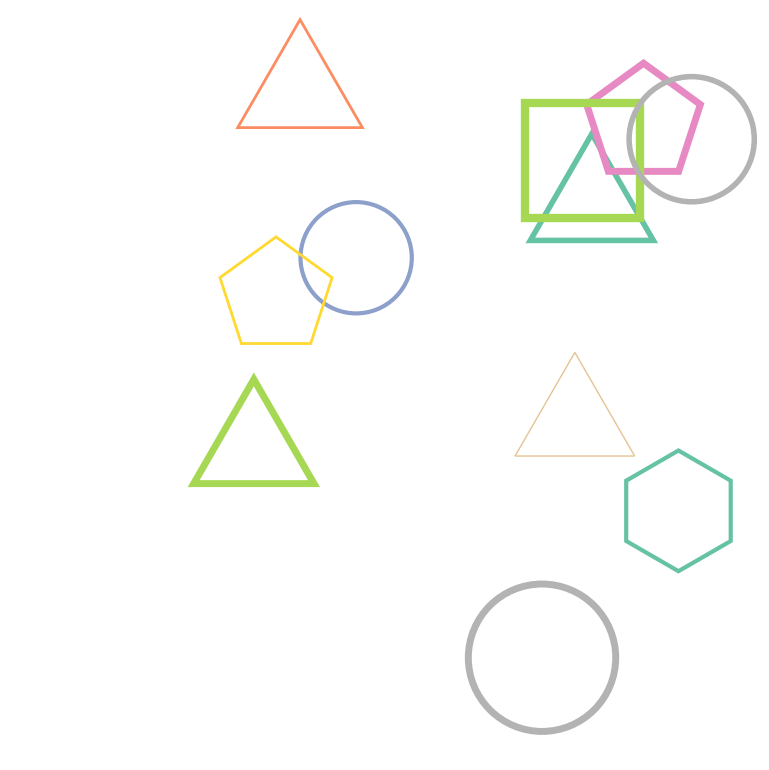[{"shape": "hexagon", "thickness": 1.5, "radius": 0.39, "center": [0.881, 0.337]}, {"shape": "triangle", "thickness": 2, "radius": 0.46, "center": [0.769, 0.734]}, {"shape": "triangle", "thickness": 1, "radius": 0.47, "center": [0.39, 0.881]}, {"shape": "circle", "thickness": 1.5, "radius": 0.36, "center": [0.463, 0.665]}, {"shape": "pentagon", "thickness": 2.5, "radius": 0.39, "center": [0.836, 0.84]}, {"shape": "square", "thickness": 3, "radius": 0.37, "center": [0.756, 0.791]}, {"shape": "triangle", "thickness": 2.5, "radius": 0.45, "center": [0.33, 0.417]}, {"shape": "pentagon", "thickness": 1, "radius": 0.38, "center": [0.359, 0.616]}, {"shape": "triangle", "thickness": 0.5, "radius": 0.45, "center": [0.747, 0.453]}, {"shape": "circle", "thickness": 2, "radius": 0.41, "center": [0.898, 0.819]}, {"shape": "circle", "thickness": 2.5, "radius": 0.48, "center": [0.704, 0.146]}]